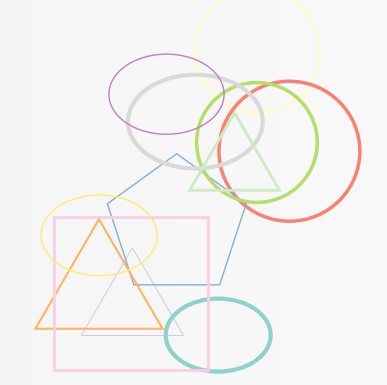[{"shape": "oval", "thickness": 3, "radius": 0.68, "center": [0.563, 0.13]}, {"shape": "circle", "thickness": 1, "radius": 0.8, "center": [0.663, 0.867]}, {"shape": "triangle", "thickness": 0.5, "radius": 0.76, "center": [0.342, 0.205]}, {"shape": "circle", "thickness": 2.5, "radius": 0.91, "center": [0.747, 0.607]}, {"shape": "pentagon", "thickness": 1, "radius": 0.94, "center": [0.456, 0.412]}, {"shape": "triangle", "thickness": 1.5, "radius": 0.95, "center": [0.255, 0.241]}, {"shape": "circle", "thickness": 2.5, "radius": 0.78, "center": [0.663, 0.63]}, {"shape": "square", "thickness": 2, "radius": 1.0, "center": [0.338, 0.238]}, {"shape": "oval", "thickness": 3, "radius": 0.87, "center": [0.504, 0.684]}, {"shape": "oval", "thickness": 1, "radius": 0.74, "center": [0.43, 0.755]}, {"shape": "triangle", "thickness": 2, "radius": 0.67, "center": [0.605, 0.573]}, {"shape": "oval", "thickness": 1, "radius": 0.75, "center": [0.256, 0.389]}]